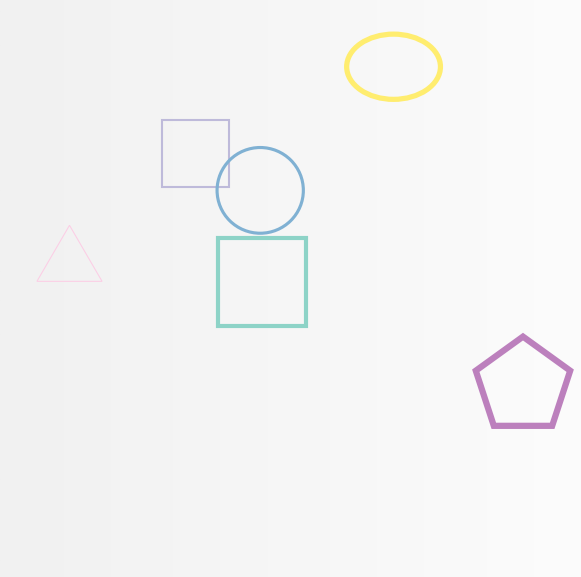[{"shape": "square", "thickness": 2, "radius": 0.38, "center": [0.451, 0.511]}, {"shape": "square", "thickness": 1, "radius": 0.29, "center": [0.337, 0.733]}, {"shape": "circle", "thickness": 1.5, "radius": 0.37, "center": [0.448, 0.669]}, {"shape": "triangle", "thickness": 0.5, "radius": 0.32, "center": [0.12, 0.544]}, {"shape": "pentagon", "thickness": 3, "radius": 0.43, "center": [0.9, 0.331]}, {"shape": "oval", "thickness": 2.5, "radius": 0.4, "center": [0.677, 0.884]}]